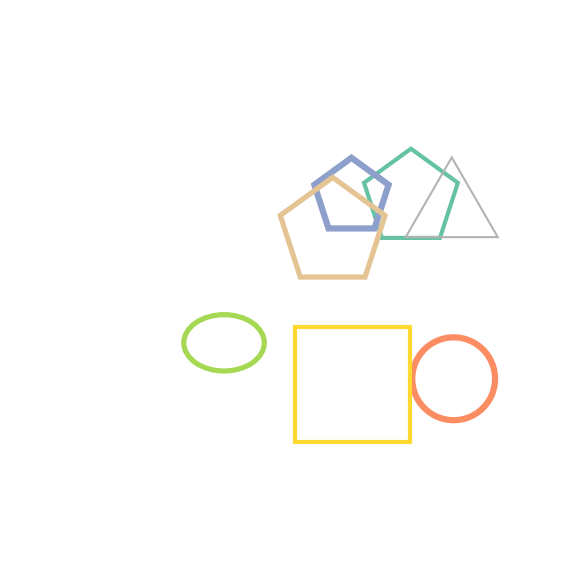[{"shape": "pentagon", "thickness": 2, "radius": 0.43, "center": [0.712, 0.656]}, {"shape": "circle", "thickness": 3, "radius": 0.36, "center": [0.786, 0.343]}, {"shape": "pentagon", "thickness": 3, "radius": 0.34, "center": [0.609, 0.658]}, {"shape": "oval", "thickness": 2.5, "radius": 0.35, "center": [0.388, 0.405]}, {"shape": "square", "thickness": 2, "radius": 0.5, "center": [0.61, 0.333]}, {"shape": "pentagon", "thickness": 2.5, "radius": 0.48, "center": [0.576, 0.597]}, {"shape": "triangle", "thickness": 1, "radius": 0.46, "center": [0.782, 0.635]}]